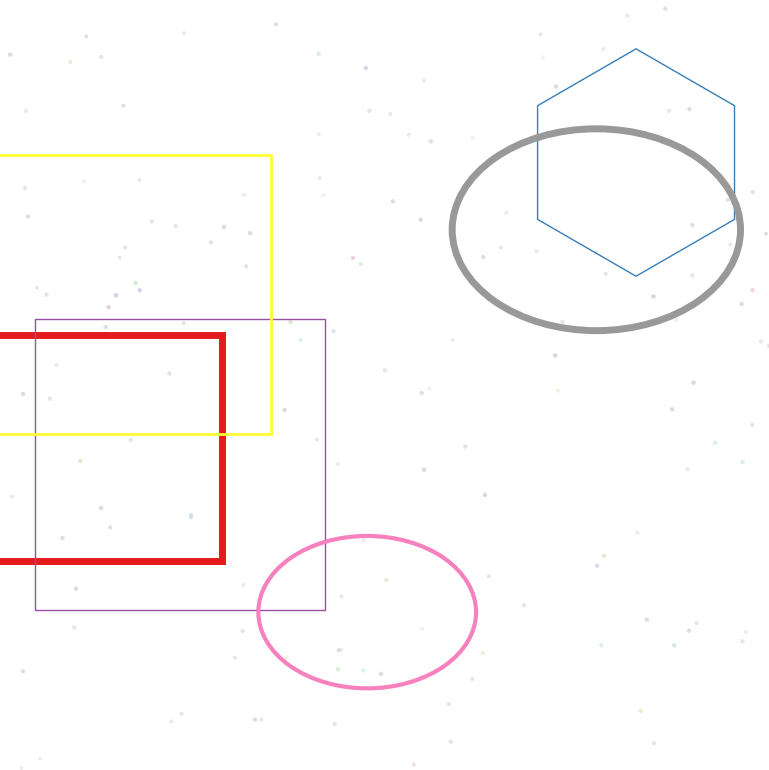[{"shape": "square", "thickness": 2.5, "radius": 0.73, "center": [0.143, 0.418]}, {"shape": "hexagon", "thickness": 0.5, "radius": 0.74, "center": [0.826, 0.789]}, {"shape": "square", "thickness": 0.5, "radius": 0.94, "center": [0.233, 0.397]}, {"shape": "square", "thickness": 1, "radius": 0.9, "center": [0.17, 0.618]}, {"shape": "oval", "thickness": 1.5, "radius": 0.71, "center": [0.477, 0.205]}, {"shape": "oval", "thickness": 2.5, "radius": 0.94, "center": [0.774, 0.702]}]